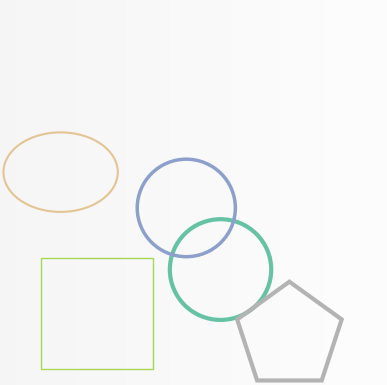[{"shape": "circle", "thickness": 3, "radius": 0.65, "center": [0.569, 0.3]}, {"shape": "circle", "thickness": 2.5, "radius": 0.63, "center": [0.481, 0.46]}, {"shape": "square", "thickness": 1, "radius": 0.72, "center": [0.25, 0.186]}, {"shape": "oval", "thickness": 1.5, "radius": 0.74, "center": [0.156, 0.553]}, {"shape": "pentagon", "thickness": 3, "radius": 0.71, "center": [0.747, 0.126]}]